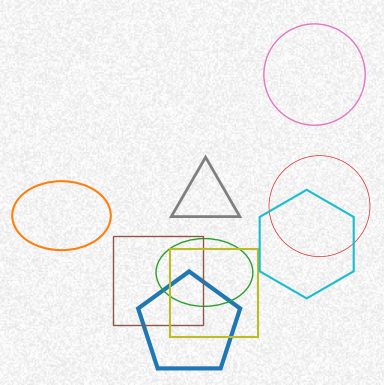[{"shape": "pentagon", "thickness": 3, "radius": 0.7, "center": [0.491, 0.156]}, {"shape": "oval", "thickness": 1.5, "radius": 0.64, "center": [0.16, 0.44]}, {"shape": "oval", "thickness": 1, "radius": 0.63, "center": [0.531, 0.292]}, {"shape": "circle", "thickness": 0.5, "radius": 0.66, "center": [0.83, 0.465]}, {"shape": "square", "thickness": 1, "radius": 0.58, "center": [0.411, 0.271]}, {"shape": "circle", "thickness": 1, "radius": 0.66, "center": [0.817, 0.806]}, {"shape": "triangle", "thickness": 2, "radius": 0.51, "center": [0.534, 0.489]}, {"shape": "square", "thickness": 1.5, "radius": 0.57, "center": [0.556, 0.238]}, {"shape": "hexagon", "thickness": 1.5, "radius": 0.71, "center": [0.797, 0.366]}]